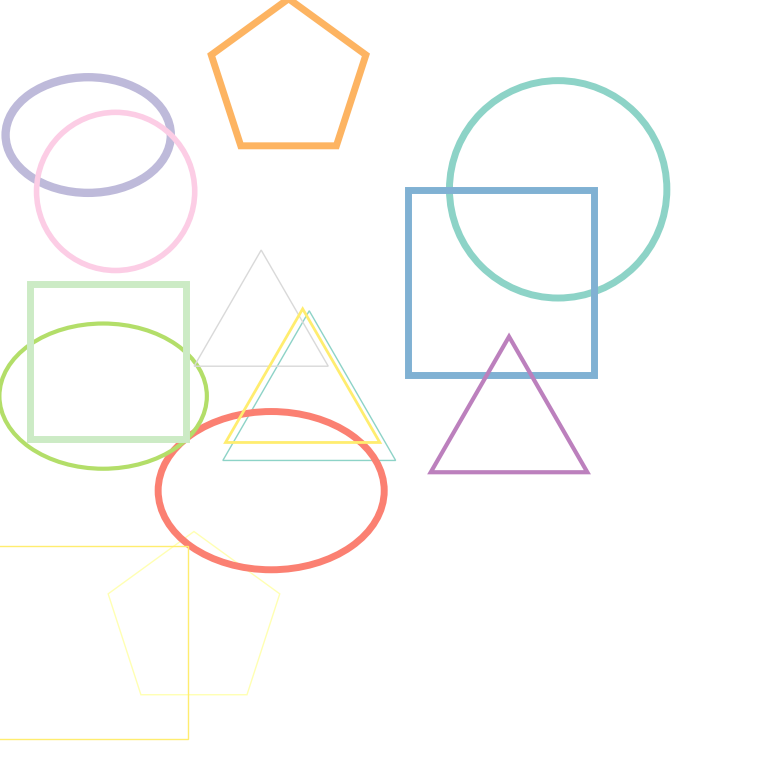[{"shape": "triangle", "thickness": 0.5, "radius": 0.65, "center": [0.402, 0.467]}, {"shape": "circle", "thickness": 2.5, "radius": 0.71, "center": [0.725, 0.754]}, {"shape": "pentagon", "thickness": 0.5, "radius": 0.59, "center": [0.252, 0.193]}, {"shape": "oval", "thickness": 3, "radius": 0.54, "center": [0.115, 0.825]}, {"shape": "oval", "thickness": 2.5, "radius": 0.73, "center": [0.352, 0.363]}, {"shape": "square", "thickness": 2.5, "radius": 0.6, "center": [0.651, 0.633]}, {"shape": "pentagon", "thickness": 2.5, "radius": 0.53, "center": [0.375, 0.896]}, {"shape": "oval", "thickness": 1.5, "radius": 0.67, "center": [0.134, 0.486]}, {"shape": "circle", "thickness": 2, "radius": 0.51, "center": [0.15, 0.751]}, {"shape": "triangle", "thickness": 0.5, "radius": 0.5, "center": [0.339, 0.575]}, {"shape": "triangle", "thickness": 1.5, "radius": 0.59, "center": [0.661, 0.445]}, {"shape": "square", "thickness": 2.5, "radius": 0.5, "center": [0.14, 0.531]}, {"shape": "triangle", "thickness": 1, "radius": 0.58, "center": [0.393, 0.483]}, {"shape": "square", "thickness": 0.5, "radius": 0.63, "center": [0.118, 0.166]}]